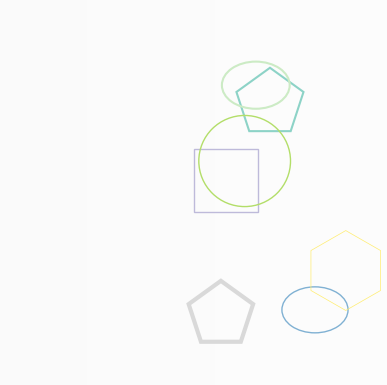[{"shape": "pentagon", "thickness": 1.5, "radius": 0.45, "center": [0.697, 0.733]}, {"shape": "square", "thickness": 1, "radius": 0.41, "center": [0.584, 0.531]}, {"shape": "oval", "thickness": 1, "radius": 0.43, "center": [0.813, 0.195]}, {"shape": "circle", "thickness": 1, "radius": 0.59, "center": [0.631, 0.582]}, {"shape": "pentagon", "thickness": 3, "radius": 0.44, "center": [0.57, 0.183]}, {"shape": "oval", "thickness": 1.5, "radius": 0.44, "center": [0.66, 0.779]}, {"shape": "hexagon", "thickness": 0.5, "radius": 0.52, "center": [0.892, 0.297]}]